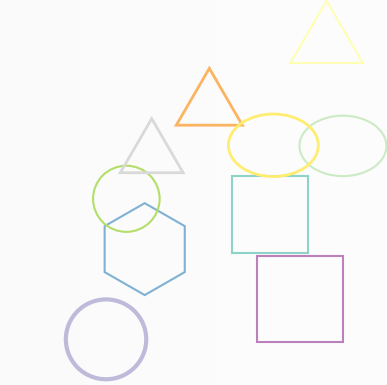[{"shape": "square", "thickness": 1.5, "radius": 0.5, "center": [0.697, 0.443]}, {"shape": "triangle", "thickness": 1.5, "radius": 0.54, "center": [0.843, 0.89]}, {"shape": "circle", "thickness": 3, "radius": 0.52, "center": [0.274, 0.119]}, {"shape": "hexagon", "thickness": 1.5, "radius": 0.6, "center": [0.373, 0.353]}, {"shape": "triangle", "thickness": 2, "radius": 0.49, "center": [0.54, 0.724]}, {"shape": "circle", "thickness": 1.5, "radius": 0.43, "center": [0.326, 0.484]}, {"shape": "triangle", "thickness": 2, "radius": 0.47, "center": [0.392, 0.598]}, {"shape": "square", "thickness": 1.5, "radius": 0.55, "center": [0.774, 0.223]}, {"shape": "oval", "thickness": 1.5, "radius": 0.56, "center": [0.885, 0.621]}, {"shape": "oval", "thickness": 2, "radius": 0.58, "center": [0.705, 0.623]}]